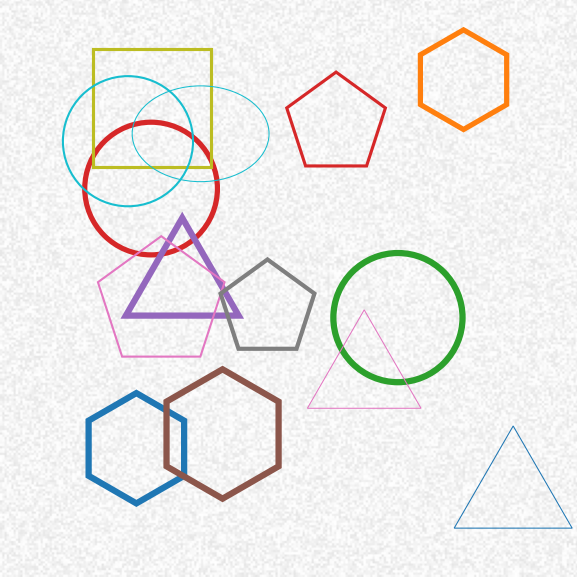[{"shape": "triangle", "thickness": 0.5, "radius": 0.59, "center": [0.889, 0.144]}, {"shape": "hexagon", "thickness": 3, "radius": 0.48, "center": [0.236, 0.223]}, {"shape": "hexagon", "thickness": 2.5, "radius": 0.43, "center": [0.803, 0.861]}, {"shape": "circle", "thickness": 3, "radius": 0.56, "center": [0.689, 0.449]}, {"shape": "circle", "thickness": 2.5, "radius": 0.57, "center": [0.262, 0.673]}, {"shape": "pentagon", "thickness": 1.5, "radius": 0.45, "center": [0.582, 0.784]}, {"shape": "triangle", "thickness": 3, "radius": 0.56, "center": [0.316, 0.509]}, {"shape": "hexagon", "thickness": 3, "radius": 0.56, "center": [0.385, 0.248]}, {"shape": "triangle", "thickness": 0.5, "radius": 0.57, "center": [0.631, 0.349]}, {"shape": "pentagon", "thickness": 1, "radius": 0.58, "center": [0.279, 0.475]}, {"shape": "pentagon", "thickness": 2, "radius": 0.43, "center": [0.463, 0.464]}, {"shape": "square", "thickness": 1.5, "radius": 0.51, "center": [0.263, 0.812]}, {"shape": "circle", "thickness": 1, "radius": 0.56, "center": [0.222, 0.755]}, {"shape": "oval", "thickness": 0.5, "radius": 0.59, "center": [0.347, 0.767]}]